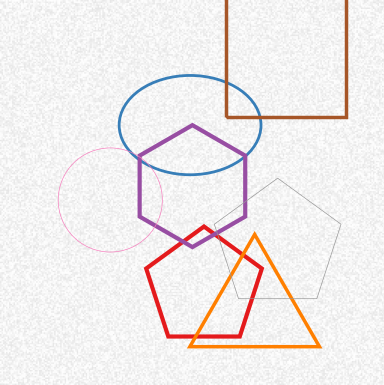[{"shape": "pentagon", "thickness": 3, "radius": 0.79, "center": [0.53, 0.254]}, {"shape": "oval", "thickness": 2, "radius": 0.92, "center": [0.494, 0.675]}, {"shape": "hexagon", "thickness": 3, "radius": 0.79, "center": [0.5, 0.517]}, {"shape": "triangle", "thickness": 2.5, "radius": 0.97, "center": [0.661, 0.197]}, {"shape": "square", "thickness": 2.5, "radius": 0.78, "center": [0.744, 0.852]}, {"shape": "circle", "thickness": 0.5, "radius": 0.68, "center": [0.286, 0.481]}, {"shape": "pentagon", "thickness": 0.5, "radius": 0.87, "center": [0.721, 0.364]}]